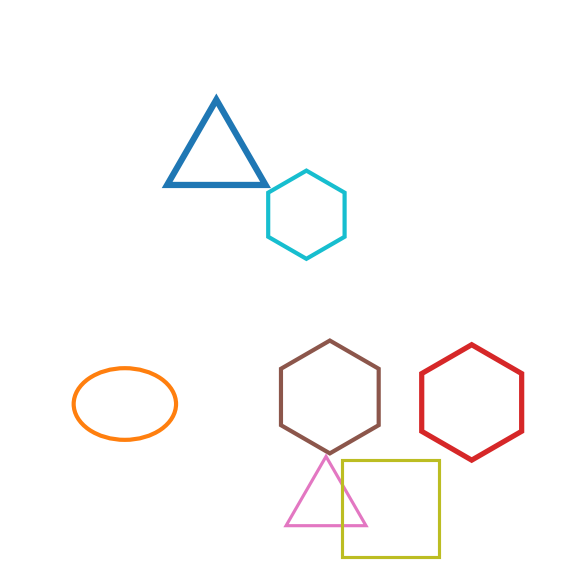[{"shape": "triangle", "thickness": 3, "radius": 0.49, "center": [0.375, 0.728]}, {"shape": "oval", "thickness": 2, "radius": 0.44, "center": [0.216, 0.3]}, {"shape": "hexagon", "thickness": 2.5, "radius": 0.5, "center": [0.817, 0.302]}, {"shape": "hexagon", "thickness": 2, "radius": 0.49, "center": [0.571, 0.312]}, {"shape": "triangle", "thickness": 1.5, "radius": 0.4, "center": [0.565, 0.129]}, {"shape": "square", "thickness": 1.5, "radius": 0.42, "center": [0.676, 0.118]}, {"shape": "hexagon", "thickness": 2, "radius": 0.38, "center": [0.531, 0.627]}]